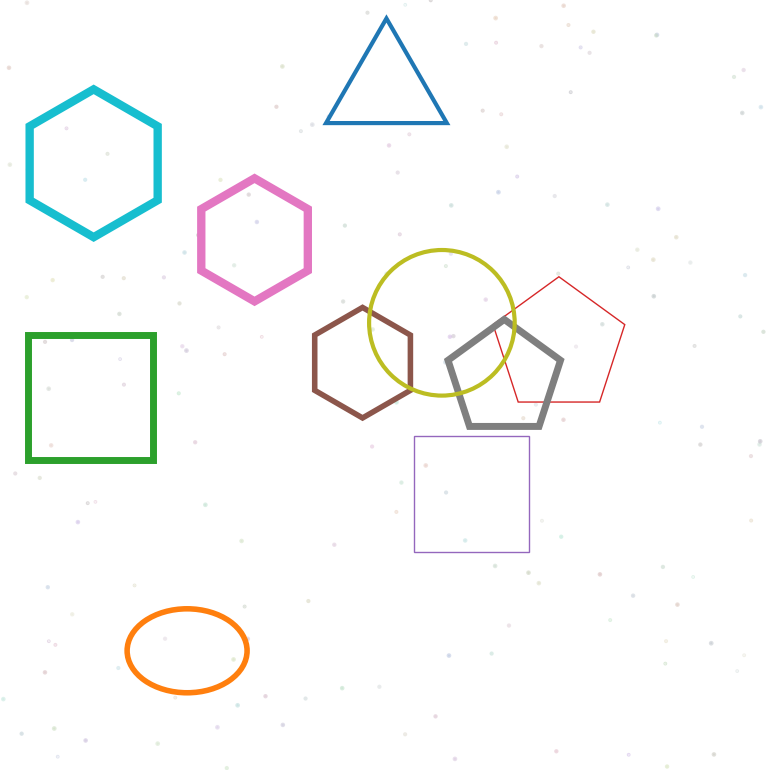[{"shape": "triangle", "thickness": 1.5, "radius": 0.45, "center": [0.502, 0.885]}, {"shape": "oval", "thickness": 2, "radius": 0.39, "center": [0.243, 0.155]}, {"shape": "square", "thickness": 2.5, "radius": 0.41, "center": [0.117, 0.484]}, {"shape": "pentagon", "thickness": 0.5, "radius": 0.45, "center": [0.726, 0.551]}, {"shape": "square", "thickness": 0.5, "radius": 0.37, "center": [0.612, 0.358]}, {"shape": "hexagon", "thickness": 2, "radius": 0.36, "center": [0.471, 0.529]}, {"shape": "hexagon", "thickness": 3, "radius": 0.4, "center": [0.331, 0.689]}, {"shape": "pentagon", "thickness": 2.5, "radius": 0.38, "center": [0.655, 0.508]}, {"shape": "circle", "thickness": 1.5, "radius": 0.47, "center": [0.574, 0.581]}, {"shape": "hexagon", "thickness": 3, "radius": 0.48, "center": [0.122, 0.788]}]